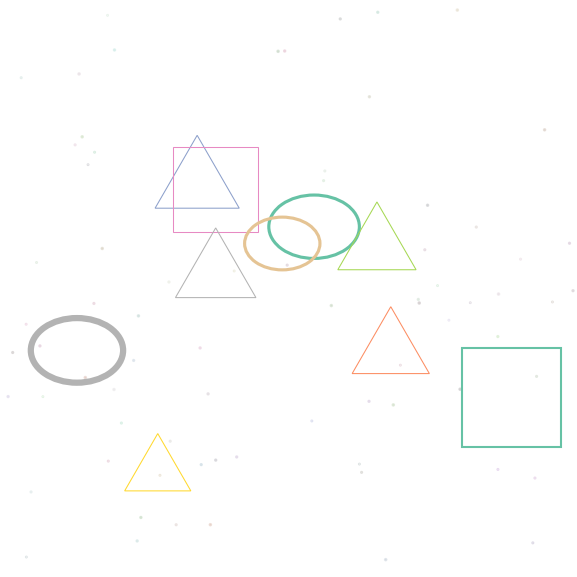[{"shape": "square", "thickness": 1, "radius": 0.43, "center": [0.886, 0.311]}, {"shape": "oval", "thickness": 1.5, "radius": 0.39, "center": [0.544, 0.607]}, {"shape": "triangle", "thickness": 0.5, "radius": 0.39, "center": [0.677, 0.391]}, {"shape": "triangle", "thickness": 0.5, "radius": 0.42, "center": [0.341, 0.681]}, {"shape": "square", "thickness": 0.5, "radius": 0.37, "center": [0.374, 0.672]}, {"shape": "triangle", "thickness": 0.5, "radius": 0.39, "center": [0.653, 0.571]}, {"shape": "triangle", "thickness": 0.5, "radius": 0.33, "center": [0.273, 0.182]}, {"shape": "oval", "thickness": 1.5, "radius": 0.33, "center": [0.489, 0.577]}, {"shape": "oval", "thickness": 3, "radius": 0.4, "center": [0.133, 0.392]}, {"shape": "triangle", "thickness": 0.5, "radius": 0.4, "center": [0.373, 0.524]}]